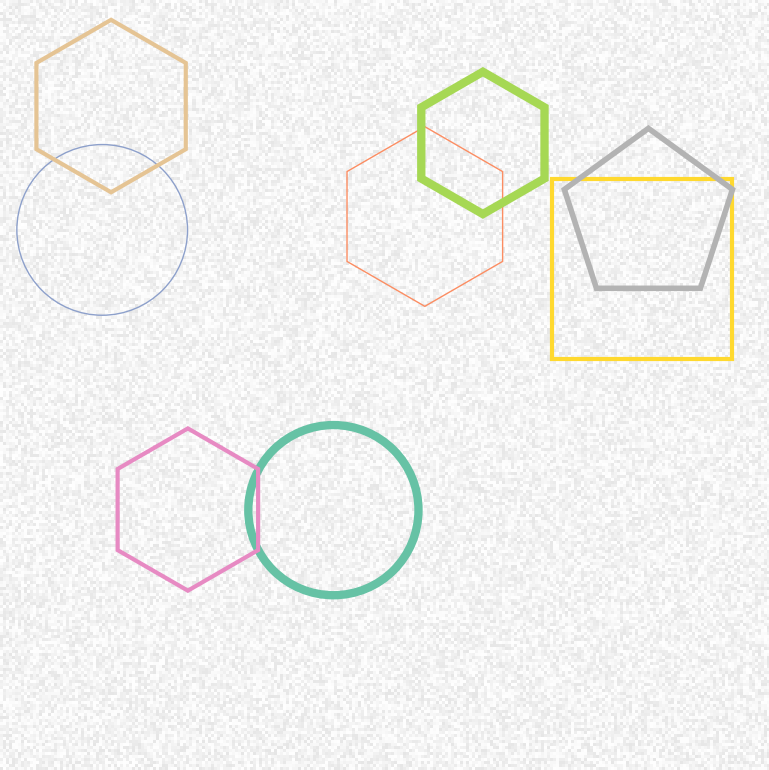[{"shape": "circle", "thickness": 3, "radius": 0.55, "center": [0.433, 0.337]}, {"shape": "hexagon", "thickness": 0.5, "radius": 0.58, "center": [0.552, 0.719]}, {"shape": "circle", "thickness": 0.5, "radius": 0.55, "center": [0.133, 0.701]}, {"shape": "hexagon", "thickness": 1.5, "radius": 0.53, "center": [0.244, 0.338]}, {"shape": "hexagon", "thickness": 3, "radius": 0.46, "center": [0.627, 0.814]}, {"shape": "square", "thickness": 1.5, "radius": 0.58, "center": [0.834, 0.651]}, {"shape": "hexagon", "thickness": 1.5, "radius": 0.56, "center": [0.144, 0.862]}, {"shape": "pentagon", "thickness": 2, "radius": 0.57, "center": [0.842, 0.718]}]